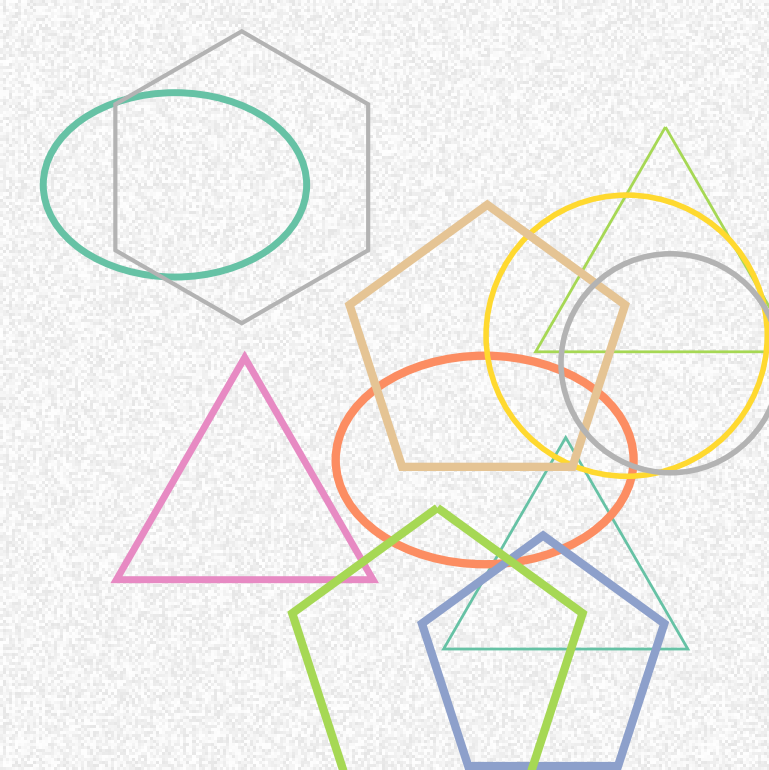[{"shape": "triangle", "thickness": 1, "radius": 0.92, "center": [0.735, 0.249]}, {"shape": "oval", "thickness": 2.5, "radius": 0.86, "center": [0.227, 0.76]}, {"shape": "oval", "thickness": 3, "radius": 0.97, "center": [0.629, 0.403]}, {"shape": "pentagon", "thickness": 3, "radius": 0.83, "center": [0.705, 0.139]}, {"shape": "triangle", "thickness": 2.5, "radius": 0.96, "center": [0.318, 0.343]}, {"shape": "pentagon", "thickness": 3, "radius": 0.99, "center": [0.568, 0.142]}, {"shape": "triangle", "thickness": 1, "radius": 0.97, "center": [0.864, 0.64]}, {"shape": "circle", "thickness": 2, "radius": 0.91, "center": [0.814, 0.564]}, {"shape": "pentagon", "thickness": 3, "radius": 0.94, "center": [0.633, 0.546]}, {"shape": "circle", "thickness": 2, "radius": 0.71, "center": [0.871, 0.528]}, {"shape": "hexagon", "thickness": 1.5, "radius": 0.95, "center": [0.314, 0.77]}]